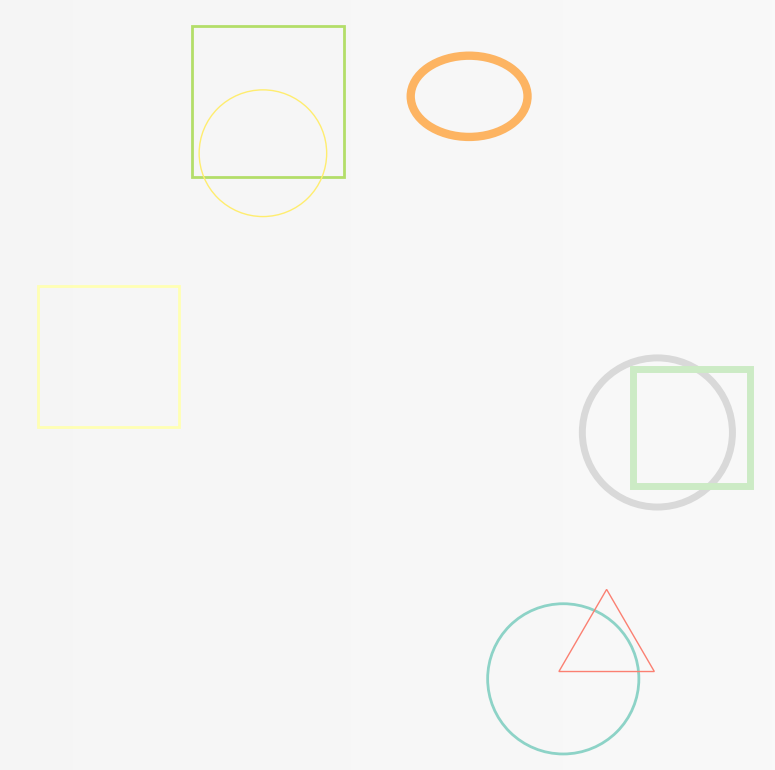[{"shape": "circle", "thickness": 1, "radius": 0.49, "center": [0.727, 0.118]}, {"shape": "square", "thickness": 1, "radius": 0.46, "center": [0.14, 0.537]}, {"shape": "triangle", "thickness": 0.5, "radius": 0.36, "center": [0.783, 0.163]}, {"shape": "oval", "thickness": 3, "radius": 0.38, "center": [0.605, 0.875]}, {"shape": "square", "thickness": 1, "radius": 0.49, "center": [0.346, 0.869]}, {"shape": "circle", "thickness": 2.5, "radius": 0.48, "center": [0.848, 0.438]}, {"shape": "square", "thickness": 2.5, "radius": 0.38, "center": [0.892, 0.445]}, {"shape": "circle", "thickness": 0.5, "radius": 0.41, "center": [0.339, 0.801]}]